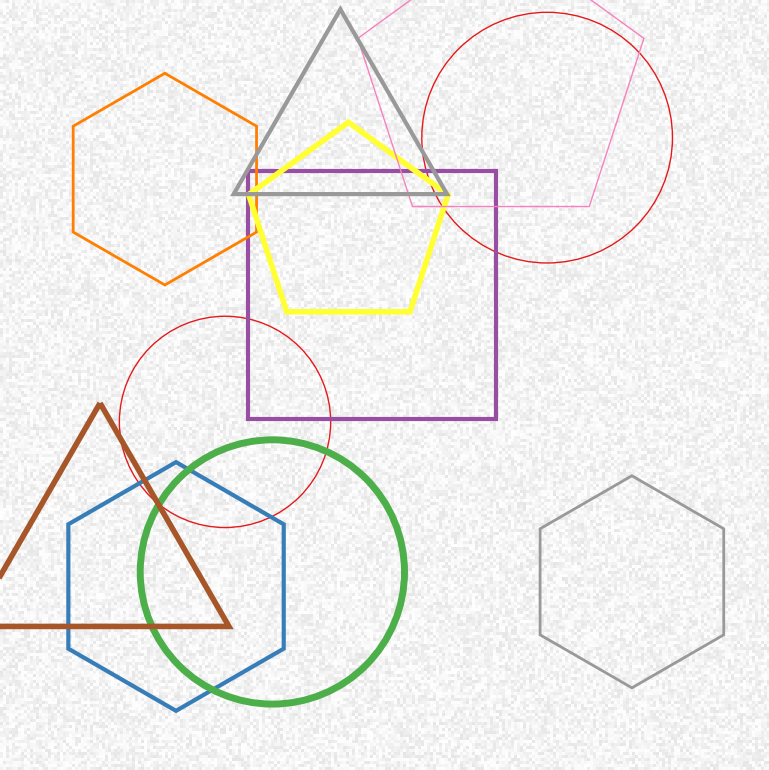[{"shape": "circle", "thickness": 0.5, "radius": 0.69, "center": [0.292, 0.452]}, {"shape": "circle", "thickness": 0.5, "radius": 0.81, "center": [0.711, 0.821]}, {"shape": "hexagon", "thickness": 1.5, "radius": 0.81, "center": [0.229, 0.238]}, {"shape": "circle", "thickness": 2.5, "radius": 0.86, "center": [0.354, 0.257]}, {"shape": "square", "thickness": 1.5, "radius": 0.81, "center": [0.483, 0.617]}, {"shape": "hexagon", "thickness": 1, "radius": 0.69, "center": [0.214, 0.767]}, {"shape": "pentagon", "thickness": 2, "radius": 0.68, "center": [0.452, 0.705]}, {"shape": "triangle", "thickness": 2, "radius": 0.97, "center": [0.13, 0.283]}, {"shape": "pentagon", "thickness": 0.5, "radius": 0.98, "center": [0.65, 0.89]}, {"shape": "triangle", "thickness": 1.5, "radius": 0.8, "center": [0.442, 0.828]}, {"shape": "hexagon", "thickness": 1, "radius": 0.69, "center": [0.821, 0.244]}]